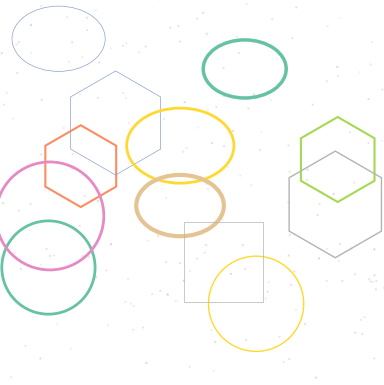[{"shape": "circle", "thickness": 2, "radius": 0.61, "center": [0.126, 0.305]}, {"shape": "oval", "thickness": 2.5, "radius": 0.54, "center": [0.636, 0.821]}, {"shape": "hexagon", "thickness": 1.5, "radius": 0.53, "center": [0.21, 0.568]}, {"shape": "oval", "thickness": 0.5, "radius": 0.61, "center": [0.152, 0.899]}, {"shape": "hexagon", "thickness": 0.5, "radius": 0.68, "center": [0.3, 0.681]}, {"shape": "circle", "thickness": 2, "radius": 0.7, "center": [0.129, 0.439]}, {"shape": "hexagon", "thickness": 1.5, "radius": 0.55, "center": [0.877, 0.586]}, {"shape": "circle", "thickness": 1, "radius": 0.62, "center": [0.665, 0.211]}, {"shape": "oval", "thickness": 2, "radius": 0.7, "center": [0.468, 0.622]}, {"shape": "oval", "thickness": 3, "radius": 0.57, "center": [0.468, 0.466]}, {"shape": "square", "thickness": 0.5, "radius": 0.51, "center": [0.58, 0.32]}, {"shape": "hexagon", "thickness": 1, "radius": 0.69, "center": [0.871, 0.469]}]